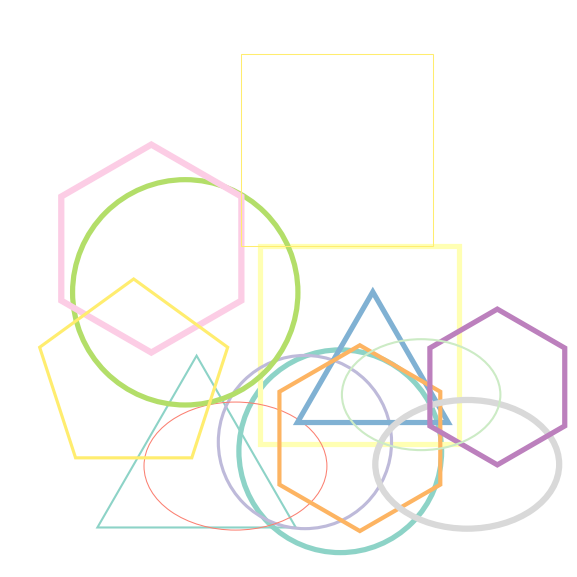[{"shape": "circle", "thickness": 2.5, "radius": 0.88, "center": [0.589, 0.218]}, {"shape": "triangle", "thickness": 1, "radius": 0.99, "center": [0.34, 0.185]}, {"shape": "square", "thickness": 2.5, "radius": 0.86, "center": [0.623, 0.401]}, {"shape": "circle", "thickness": 1.5, "radius": 0.75, "center": [0.528, 0.234]}, {"shape": "oval", "thickness": 0.5, "radius": 0.79, "center": [0.408, 0.192]}, {"shape": "triangle", "thickness": 2.5, "radius": 0.75, "center": [0.646, 0.343]}, {"shape": "hexagon", "thickness": 2, "radius": 0.8, "center": [0.623, 0.24]}, {"shape": "circle", "thickness": 2.5, "radius": 0.98, "center": [0.321, 0.493]}, {"shape": "hexagon", "thickness": 3, "radius": 0.9, "center": [0.262, 0.569]}, {"shape": "oval", "thickness": 3, "radius": 0.8, "center": [0.809, 0.195]}, {"shape": "hexagon", "thickness": 2.5, "radius": 0.67, "center": [0.861, 0.329]}, {"shape": "oval", "thickness": 1, "radius": 0.69, "center": [0.729, 0.316]}, {"shape": "pentagon", "thickness": 1.5, "radius": 0.86, "center": [0.231, 0.345]}, {"shape": "square", "thickness": 0.5, "radius": 0.83, "center": [0.583, 0.739]}]